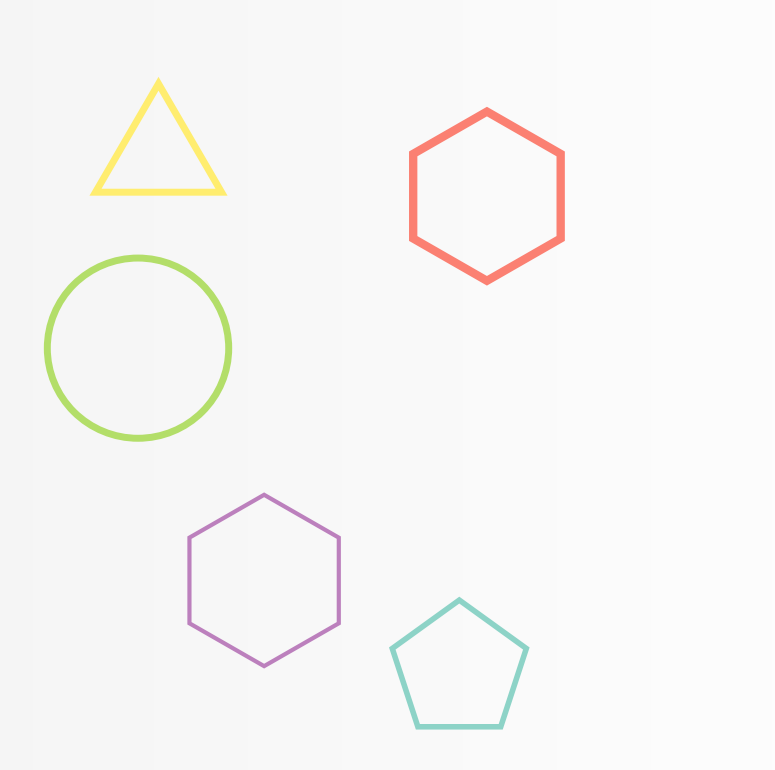[{"shape": "pentagon", "thickness": 2, "radius": 0.45, "center": [0.593, 0.13]}, {"shape": "hexagon", "thickness": 3, "radius": 0.55, "center": [0.628, 0.745]}, {"shape": "circle", "thickness": 2.5, "radius": 0.59, "center": [0.178, 0.548]}, {"shape": "hexagon", "thickness": 1.5, "radius": 0.56, "center": [0.341, 0.246]}, {"shape": "triangle", "thickness": 2.5, "radius": 0.47, "center": [0.205, 0.797]}]